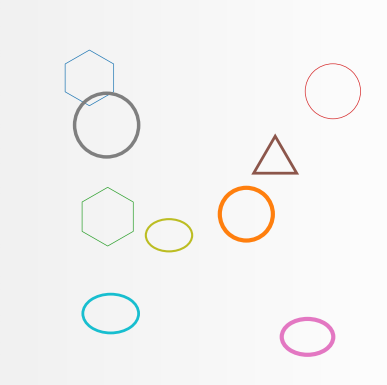[{"shape": "hexagon", "thickness": 0.5, "radius": 0.36, "center": [0.231, 0.798]}, {"shape": "circle", "thickness": 3, "radius": 0.34, "center": [0.636, 0.444]}, {"shape": "hexagon", "thickness": 0.5, "radius": 0.38, "center": [0.278, 0.437]}, {"shape": "circle", "thickness": 0.5, "radius": 0.36, "center": [0.859, 0.763]}, {"shape": "triangle", "thickness": 2, "radius": 0.32, "center": [0.71, 0.582]}, {"shape": "oval", "thickness": 3, "radius": 0.33, "center": [0.794, 0.125]}, {"shape": "circle", "thickness": 2.5, "radius": 0.41, "center": [0.275, 0.675]}, {"shape": "oval", "thickness": 1.5, "radius": 0.3, "center": [0.436, 0.389]}, {"shape": "oval", "thickness": 2, "radius": 0.36, "center": [0.286, 0.186]}]